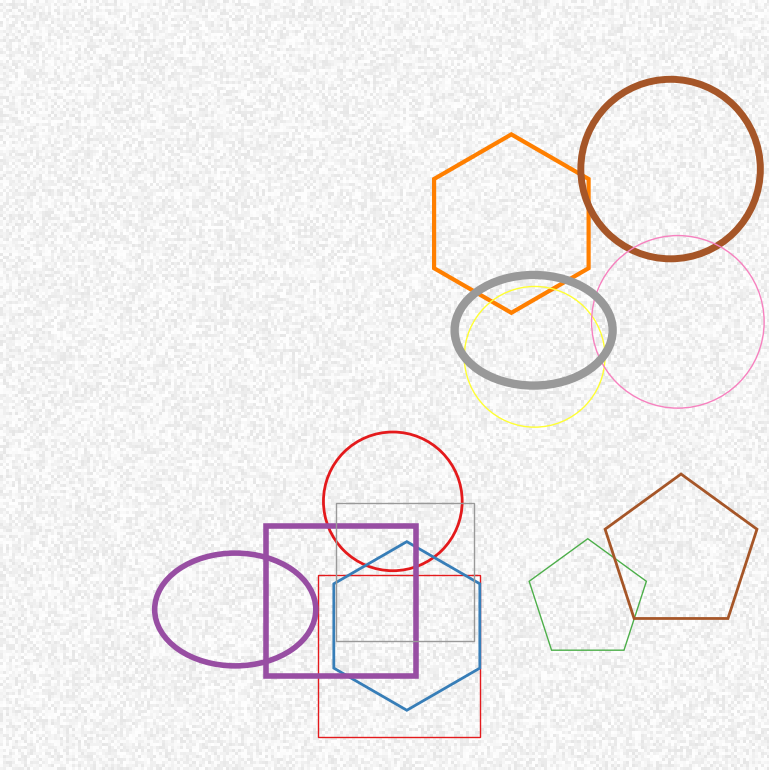[{"shape": "square", "thickness": 0.5, "radius": 0.53, "center": [0.518, 0.148]}, {"shape": "circle", "thickness": 1, "radius": 0.45, "center": [0.51, 0.349]}, {"shape": "hexagon", "thickness": 1, "radius": 0.55, "center": [0.528, 0.187]}, {"shape": "pentagon", "thickness": 0.5, "radius": 0.4, "center": [0.763, 0.22]}, {"shape": "square", "thickness": 2, "radius": 0.49, "center": [0.443, 0.219]}, {"shape": "oval", "thickness": 2, "radius": 0.52, "center": [0.305, 0.208]}, {"shape": "hexagon", "thickness": 1.5, "radius": 0.58, "center": [0.664, 0.71]}, {"shape": "circle", "thickness": 0.5, "radius": 0.46, "center": [0.694, 0.537]}, {"shape": "pentagon", "thickness": 1, "radius": 0.52, "center": [0.884, 0.281]}, {"shape": "circle", "thickness": 2.5, "radius": 0.58, "center": [0.871, 0.78]}, {"shape": "circle", "thickness": 0.5, "radius": 0.56, "center": [0.88, 0.582]}, {"shape": "square", "thickness": 0.5, "radius": 0.45, "center": [0.526, 0.257]}, {"shape": "oval", "thickness": 3, "radius": 0.51, "center": [0.693, 0.571]}]